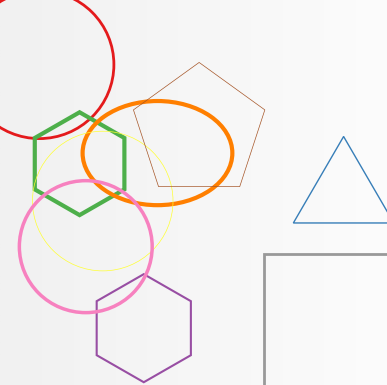[{"shape": "circle", "thickness": 2, "radius": 0.96, "center": [0.102, 0.832]}, {"shape": "triangle", "thickness": 1, "radius": 0.75, "center": [0.887, 0.496]}, {"shape": "hexagon", "thickness": 3, "radius": 0.67, "center": [0.205, 0.575]}, {"shape": "hexagon", "thickness": 1.5, "radius": 0.7, "center": [0.371, 0.148]}, {"shape": "oval", "thickness": 3, "radius": 0.97, "center": [0.406, 0.602]}, {"shape": "circle", "thickness": 0.5, "radius": 0.91, "center": [0.265, 0.478]}, {"shape": "pentagon", "thickness": 0.5, "radius": 0.89, "center": [0.514, 0.66]}, {"shape": "circle", "thickness": 2.5, "radius": 0.86, "center": [0.221, 0.359]}, {"shape": "square", "thickness": 2, "radius": 0.89, "center": [0.859, 0.164]}]